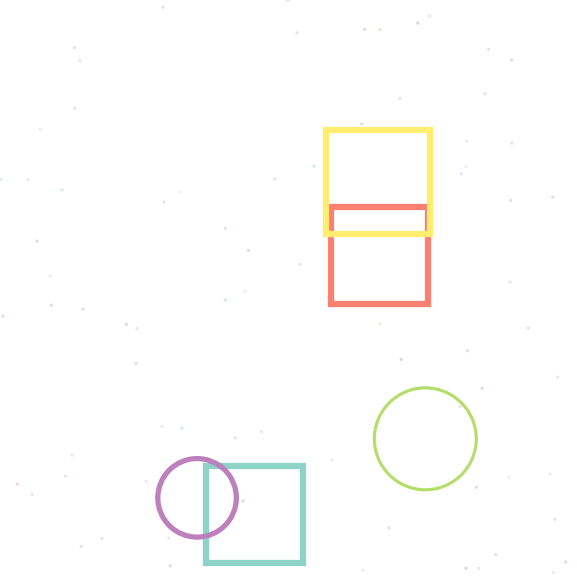[{"shape": "square", "thickness": 3, "radius": 0.42, "center": [0.441, 0.108]}, {"shape": "square", "thickness": 3, "radius": 0.42, "center": [0.657, 0.557]}, {"shape": "circle", "thickness": 1.5, "radius": 0.44, "center": [0.736, 0.239]}, {"shape": "circle", "thickness": 2.5, "radius": 0.34, "center": [0.341, 0.137]}, {"shape": "square", "thickness": 3, "radius": 0.45, "center": [0.655, 0.684]}]